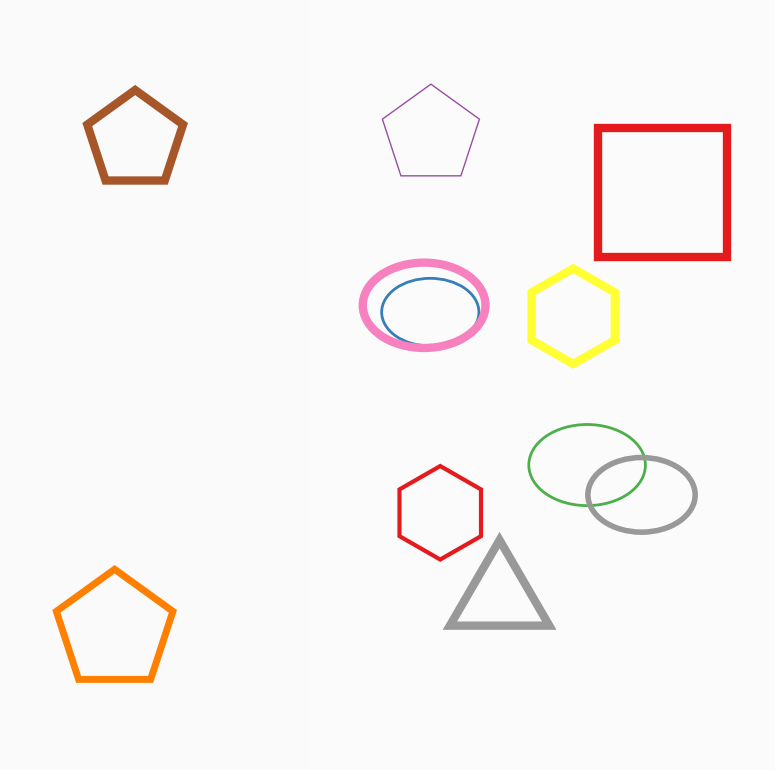[{"shape": "square", "thickness": 3, "radius": 0.42, "center": [0.855, 0.75]}, {"shape": "hexagon", "thickness": 1.5, "radius": 0.3, "center": [0.568, 0.334]}, {"shape": "oval", "thickness": 1, "radius": 0.31, "center": [0.555, 0.595]}, {"shape": "oval", "thickness": 1, "radius": 0.38, "center": [0.758, 0.396]}, {"shape": "pentagon", "thickness": 0.5, "radius": 0.33, "center": [0.556, 0.825]}, {"shape": "pentagon", "thickness": 2.5, "radius": 0.4, "center": [0.148, 0.182]}, {"shape": "hexagon", "thickness": 3, "radius": 0.31, "center": [0.74, 0.589]}, {"shape": "pentagon", "thickness": 3, "radius": 0.32, "center": [0.174, 0.818]}, {"shape": "oval", "thickness": 3, "radius": 0.4, "center": [0.547, 0.604]}, {"shape": "oval", "thickness": 2, "radius": 0.35, "center": [0.828, 0.357]}, {"shape": "triangle", "thickness": 3, "radius": 0.37, "center": [0.645, 0.225]}]